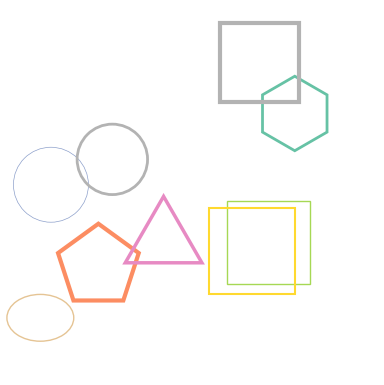[{"shape": "hexagon", "thickness": 2, "radius": 0.48, "center": [0.766, 0.705]}, {"shape": "pentagon", "thickness": 3, "radius": 0.55, "center": [0.256, 0.309]}, {"shape": "circle", "thickness": 0.5, "radius": 0.49, "center": [0.132, 0.52]}, {"shape": "triangle", "thickness": 2.5, "radius": 0.57, "center": [0.425, 0.375]}, {"shape": "square", "thickness": 1, "radius": 0.54, "center": [0.697, 0.37]}, {"shape": "square", "thickness": 1.5, "radius": 0.56, "center": [0.655, 0.349]}, {"shape": "oval", "thickness": 1, "radius": 0.43, "center": [0.105, 0.175]}, {"shape": "square", "thickness": 3, "radius": 0.51, "center": [0.673, 0.839]}, {"shape": "circle", "thickness": 2, "radius": 0.46, "center": [0.292, 0.586]}]